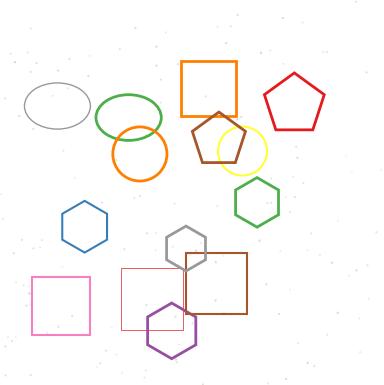[{"shape": "square", "thickness": 0.5, "radius": 0.4, "center": [0.395, 0.224]}, {"shape": "pentagon", "thickness": 2, "radius": 0.41, "center": [0.764, 0.729]}, {"shape": "hexagon", "thickness": 1.5, "radius": 0.34, "center": [0.22, 0.411]}, {"shape": "oval", "thickness": 2, "radius": 0.42, "center": [0.334, 0.695]}, {"shape": "hexagon", "thickness": 2, "radius": 0.32, "center": [0.668, 0.474]}, {"shape": "hexagon", "thickness": 2, "radius": 0.36, "center": [0.446, 0.141]}, {"shape": "circle", "thickness": 2, "radius": 0.35, "center": [0.363, 0.6]}, {"shape": "square", "thickness": 2, "radius": 0.36, "center": [0.541, 0.77]}, {"shape": "circle", "thickness": 1.5, "radius": 0.32, "center": [0.63, 0.608]}, {"shape": "square", "thickness": 1.5, "radius": 0.4, "center": [0.562, 0.263]}, {"shape": "pentagon", "thickness": 2, "radius": 0.36, "center": [0.569, 0.636]}, {"shape": "square", "thickness": 1.5, "radius": 0.38, "center": [0.158, 0.205]}, {"shape": "hexagon", "thickness": 2, "radius": 0.29, "center": [0.483, 0.354]}, {"shape": "oval", "thickness": 1, "radius": 0.43, "center": [0.149, 0.725]}]